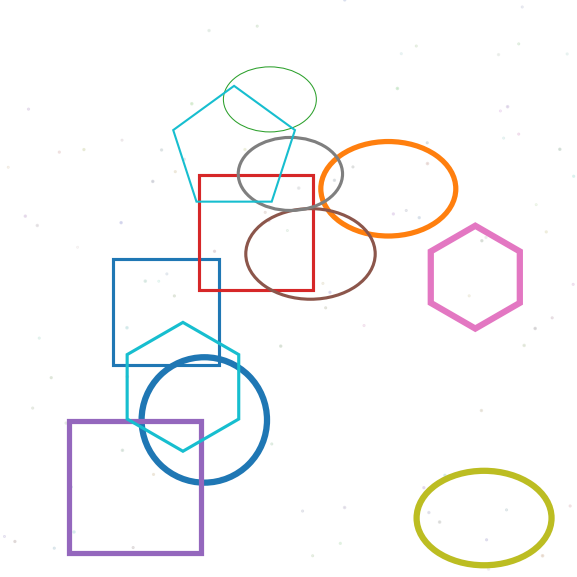[{"shape": "circle", "thickness": 3, "radius": 0.54, "center": [0.354, 0.272]}, {"shape": "square", "thickness": 1.5, "radius": 0.46, "center": [0.287, 0.459]}, {"shape": "oval", "thickness": 2.5, "radius": 0.58, "center": [0.672, 0.672]}, {"shape": "oval", "thickness": 0.5, "radius": 0.4, "center": [0.467, 0.827]}, {"shape": "square", "thickness": 1.5, "radius": 0.49, "center": [0.443, 0.597]}, {"shape": "square", "thickness": 2.5, "radius": 0.57, "center": [0.234, 0.156]}, {"shape": "oval", "thickness": 1.5, "radius": 0.56, "center": [0.538, 0.559]}, {"shape": "hexagon", "thickness": 3, "radius": 0.45, "center": [0.823, 0.519]}, {"shape": "oval", "thickness": 1.5, "radius": 0.45, "center": [0.503, 0.698]}, {"shape": "oval", "thickness": 3, "radius": 0.58, "center": [0.838, 0.102]}, {"shape": "hexagon", "thickness": 1.5, "radius": 0.56, "center": [0.317, 0.329]}, {"shape": "pentagon", "thickness": 1, "radius": 0.55, "center": [0.405, 0.74]}]